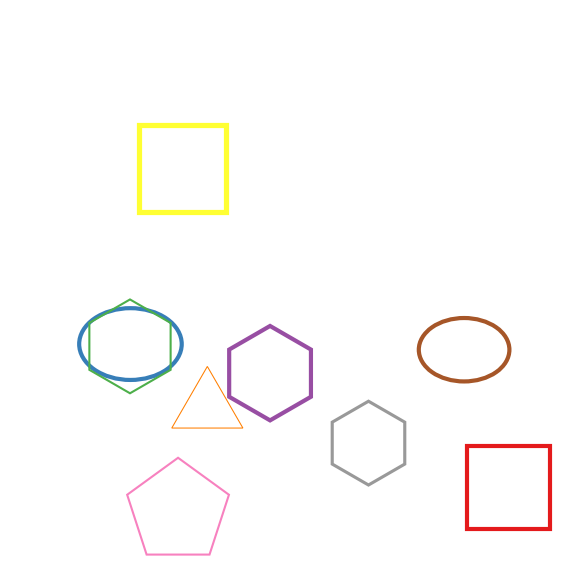[{"shape": "square", "thickness": 2, "radius": 0.36, "center": [0.88, 0.155]}, {"shape": "oval", "thickness": 2, "radius": 0.44, "center": [0.226, 0.403]}, {"shape": "hexagon", "thickness": 1, "radius": 0.41, "center": [0.225, 0.399]}, {"shape": "hexagon", "thickness": 2, "radius": 0.41, "center": [0.468, 0.353]}, {"shape": "triangle", "thickness": 0.5, "radius": 0.36, "center": [0.359, 0.293]}, {"shape": "square", "thickness": 2.5, "radius": 0.38, "center": [0.316, 0.707]}, {"shape": "oval", "thickness": 2, "radius": 0.39, "center": [0.804, 0.394]}, {"shape": "pentagon", "thickness": 1, "radius": 0.46, "center": [0.308, 0.114]}, {"shape": "hexagon", "thickness": 1.5, "radius": 0.36, "center": [0.638, 0.232]}]